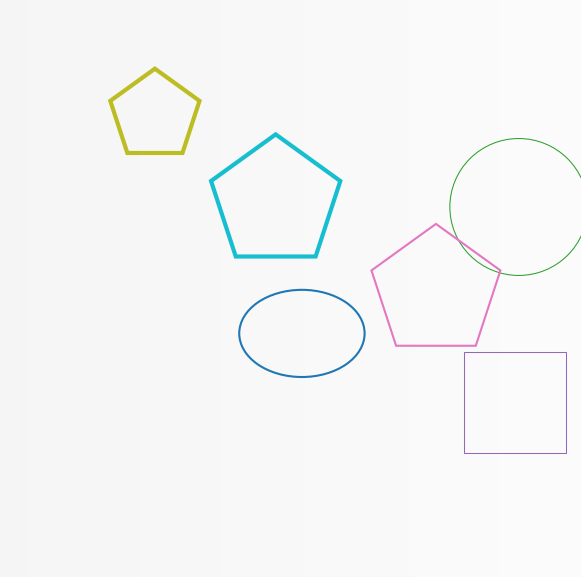[{"shape": "oval", "thickness": 1, "radius": 0.54, "center": [0.519, 0.422]}, {"shape": "circle", "thickness": 0.5, "radius": 0.59, "center": [0.892, 0.641]}, {"shape": "square", "thickness": 0.5, "radius": 0.44, "center": [0.887, 0.302]}, {"shape": "pentagon", "thickness": 1, "radius": 0.58, "center": [0.75, 0.495]}, {"shape": "pentagon", "thickness": 2, "radius": 0.4, "center": [0.267, 0.8]}, {"shape": "pentagon", "thickness": 2, "radius": 0.58, "center": [0.474, 0.65]}]